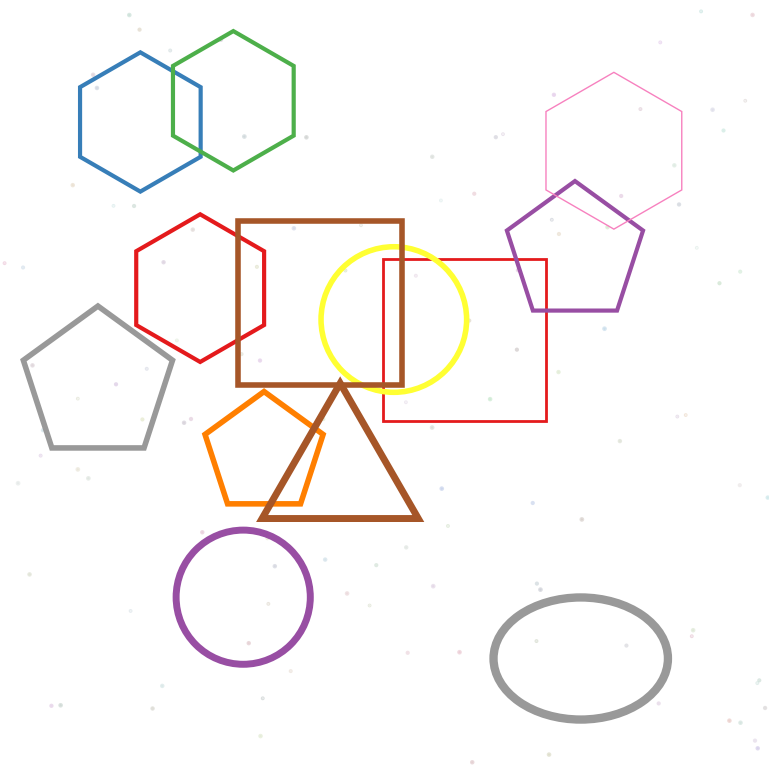[{"shape": "hexagon", "thickness": 1.5, "radius": 0.48, "center": [0.26, 0.626]}, {"shape": "square", "thickness": 1, "radius": 0.53, "center": [0.603, 0.558]}, {"shape": "hexagon", "thickness": 1.5, "radius": 0.45, "center": [0.182, 0.842]}, {"shape": "hexagon", "thickness": 1.5, "radius": 0.45, "center": [0.303, 0.869]}, {"shape": "pentagon", "thickness": 1.5, "radius": 0.46, "center": [0.747, 0.672]}, {"shape": "circle", "thickness": 2.5, "radius": 0.44, "center": [0.316, 0.224]}, {"shape": "pentagon", "thickness": 2, "radius": 0.4, "center": [0.343, 0.411]}, {"shape": "circle", "thickness": 2, "radius": 0.47, "center": [0.511, 0.585]}, {"shape": "square", "thickness": 2, "radius": 0.53, "center": [0.416, 0.606]}, {"shape": "triangle", "thickness": 2.5, "radius": 0.59, "center": [0.442, 0.385]}, {"shape": "hexagon", "thickness": 0.5, "radius": 0.51, "center": [0.797, 0.804]}, {"shape": "pentagon", "thickness": 2, "radius": 0.51, "center": [0.127, 0.501]}, {"shape": "oval", "thickness": 3, "radius": 0.57, "center": [0.754, 0.145]}]